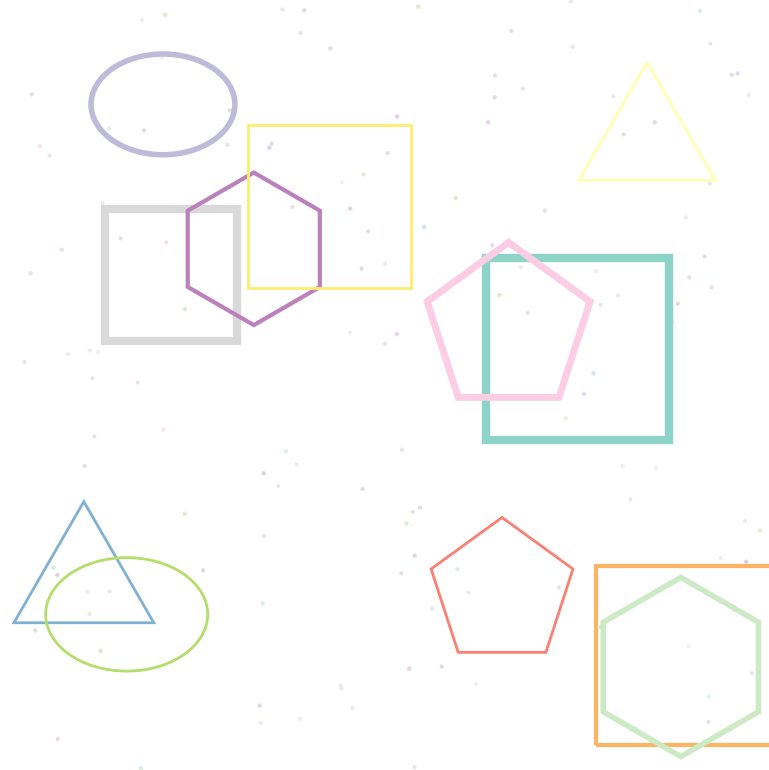[{"shape": "square", "thickness": 3, "radius": 0.59, "center": [0.75, 0.547]}, {"shape": "triangle", "thickness": 1, "radius": 0.51, "center": [0.84, 0.817]}, {"shape": "oval", "thickness": 2, "radius": 0.47, "center": [0.212, 0.864]}, {"shape": "pentagon", "thickness": 1, "radius": 0.48, "center": [0.652, 0.231]}, {"shape": "triangle", "thickness": 1, "radius": 0.52, "center": [0.109, 0.244]}, {"shape": "square", "thickness": 1.5, "radius": 0.58, "center": [0.89, 0.149]}, {"shape": "oval", "thickness": 1, "radius": 0.53, "center": [0.165, 0.202]}, {"shape": "pentagon", "thickness": 2.5, "radius": 0.56, "center": [0.661, 0.574]}, {"shape": "square", "thickness": 3, "radius": 0.43, "center": [0.223, 0.643]}, {"shape": "hexagon", "thickness": 1.5, "radius": 0.5, "center": [0.33, 0.677]}, {"shape": "hexagon", "thickness": 2, "radius": 0.58, "center": [0.884, 0.134]}, {"shape": "square", "thickness": 1, "radius": 0.53, "center": [0.428, 0.731]}]